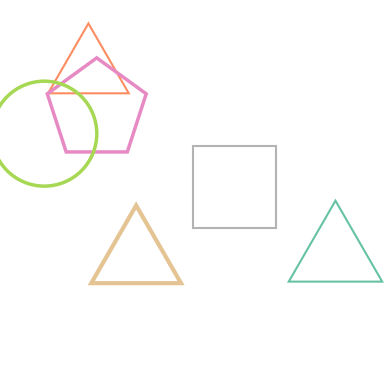[{"shape": "triangle", "thickness": 1.5, "radius": 0.7, "center": [0.871, 0.339]}, {"shape": "triangle", "thickness": 1.5, "radius": 0.6, "center": [0.23, 0.818]}, {"shape": "pentagon", "thickness": 2.5, "radius": 0.68, "center": [0.251, 0.715]}, {"shape": "circle", "thickness": 2.5, "radius": 0.68, "center": [0.115, 0.653]}, {"shape": "triangle", "thickness": 3, "radius": 0.67, "center": [0.354, 0.332]}, {"shape": "square", "thickness": 1.5, "radius": 0.53, "center": [0.609, 0.515]}]